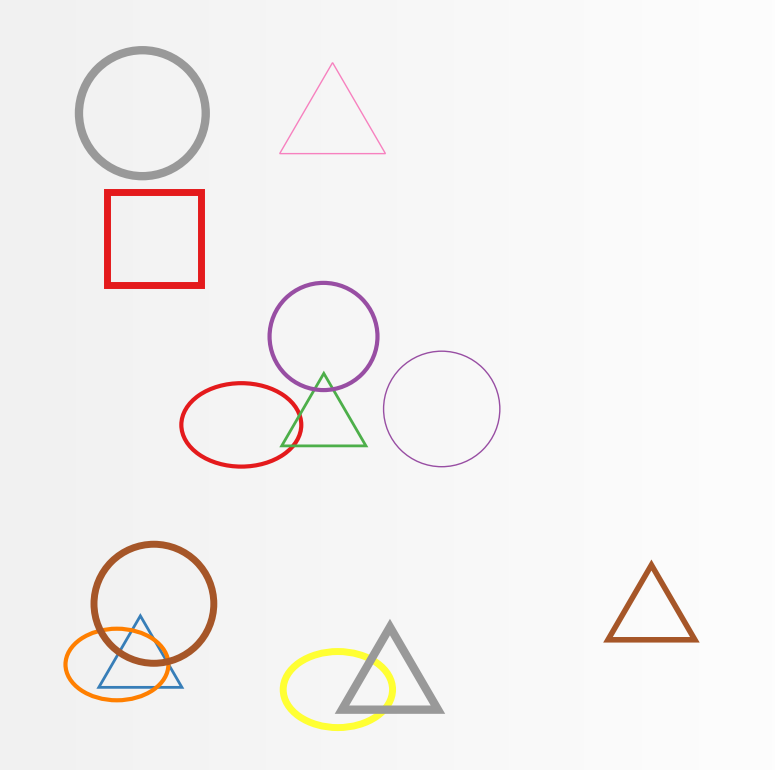[{"shape": "square", "thickness": 2.5, "radius": 0.3, "center": [0.198, 0.69]}, {"shape": "oval", "thickness": 1.5, "radius": 0.39, "center": [0.311, 0.448]}, {"shape": "triangle", "thickness": 1, "radius": 0.31, "center": [0.181, 0.138]}, {"shape": "triangle", "thickness": 1, "radius": 0.31, "center": [0.418, 0.452]}, {"shape": "circle", "thickness": 1.5, "radius": 0.35, "center": [0.417, 0.563]}, {"shape": "circle", "thickness": 0.5, "radius": 0.38, "center": [0.57, 0.469]}, {"shape": "oval", "thickness": 1.5, "radius": 0.33, "center": [0.151, 0.137]}, {"shape": "oval", "thickness": 2.5, "radius": 0.35, "center": [0.436, 0.104]}, {"shape": "triangle", "thickness": 2, "radius": 0.32, "center": [0.841, 0.201]}, {"shape": "circle", "thickness": 2.5, "radius": 0.39, "center": [0.199, 0.216]}, {"shape": "triangle", "thickness": 0.5, "radius": 0.39, "center": [0.429, 0.84]}, {"shape": "triangle", "thickness": 3, "radius": 0.36, "center": [0.503, 0.114]}, {"shape": "circle", "thickness": 3, "radius": 0.41, "center": [0.184, 0.853]}]